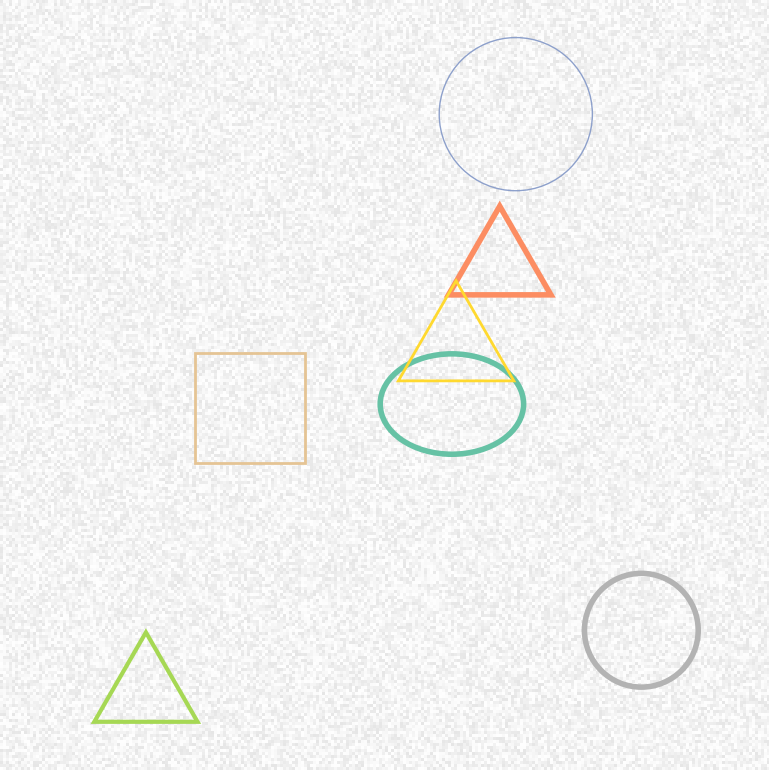[{"shape": "oval", "thickness": 2, "radius": 0.47, "center": [0.587, 0.475]}, {"shape": "triangle", "thickness": 2, "radius": 0.38, "center": [0.649, 0.655]}, {"shape": "circle", "thickness": 0.5, "radius": 0.5, "center": [0.67, 0.852]}, {"shape": "triangle", "thickness": 1.5, "radius": 0.39, "center": [0.19, 0.101]}, {"shape": "triangle", "thickness": 1, "radius": 0.43, "center": [0.592, 0.549]}, {"shape": "square", "thickness": 1, "radius": 0.36, "center": [0.325, 0.47]}, {"shape": "circle", "thickness": 2, "radius": 0.37, "center": [0.833, 0.182]}]